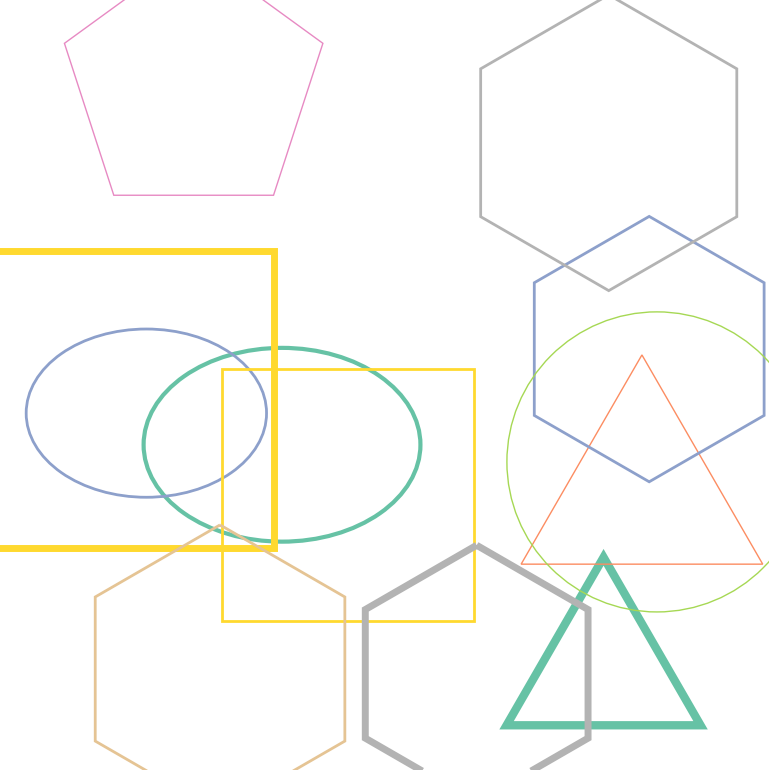[{"shape": "oval", "thickness": 1.5, "radius": 0.9, "center": [0.366, 0.422]}, {"shape": "triangle", "thickness": 3, "radius": 0.73, "center": [0.784, 0.131]}, {"shape": "triangle", "thickness": 0.5, "radius": 0.91, "center": [0.834, 0.358]}, {"shape": "hexagon", "thickness": 1, "radius": 0.86, "center": [0.843, 0.547]}, {"shape": "oval", "thickness": 1, "radius": 0.78, "center": [0.19, 0.463]}, {"shape": "pentagon", "thickness": 0.5, "radius": 0.88, "center": [0.252, 0.889]}, {"shape": "circle", "thickness": 0.5, "radius": 0.97, "center": [0.853, 0.4]}, {"shape": "square", "thickness": 1, "radius": 0.82, "center": [0.452, 0.357]}, {"shape": "square", "thickness": 2.5, "radius": 0.96, "center": [0.163, 0.481]}, {"shape": "hexagon", "thickness": 1, "radius": 0.94, "center": [0.286, 0.131]}, {"shape": "hexagon", "thickness": 1, "radius": 0.96, "center": [0.791, 0.815]}, {"shape": "hexagon", "thickness": 2.5, "radius": 0.84, "center": [0.619, 0.125]}]